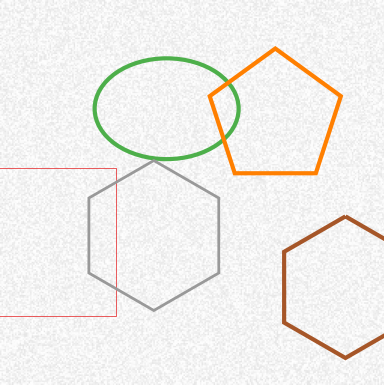[{"shape": "square", "thickness": 0.5, "radius": 0.96, "center": [0.11, 0.372]}, {"shape": "oval", "thickness": 3, "radius": 0.94, "center": [0.433, 0.718]}, {"shape": "pentagon", "thickness": 3, "radius": 0.9, "center": [0.715, 0.695]}, {"shape": "hexagon", "thickness": 3, "radius": 0.92, "center": [0.897, 0.254]}, {"shape": "hexagon", "thickness": 2, "radius": 0.97, "center": [0.4, 0.388]}]